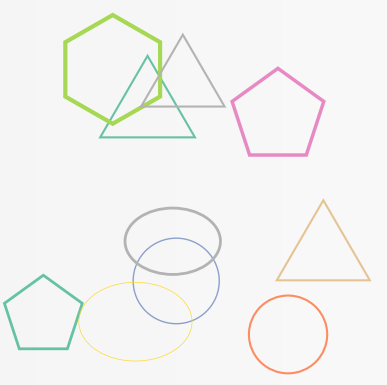[{"shape": "pentagon", "thickness": 2, "radius": 0.53, "center": [0.112, 0.179]}, {"shape": "triangle", "thickness": 1.5, "radius": 0.71, "center": [0.381, 0.714]}, {"shape": "circle", "thickness": 1.5, "radius": 0.51, "center": [0.743, 0.131]}, {"shape": "circle", "thickness": 1, "radius": 0.56, "center": [0.455, 0.27]}, {"shape": "pentagon", "thickness": 2.5, "radius": 0.62, "center": [0.717, 0.698]}, {"shape": "hexagon", "thickness": 3, "radius": 0.71, "center": [0.291, 0.82]}, {"shape": "oval", "thickness": 0.5, "radius": 0.73, "center": [0.349, 0.164]}, {"shape": "triangle", "thickness": 1.5, "radius": 0.69, "center": [0.834, 0.341]}, {"shape": "oval", "thickness": 2, "radius": 0.62, "center": [0.446, 0.373]}, {"shape": "triangle", "thickness": 1.5, "radius": 0.62, "center": [0.472, 0.785]}]